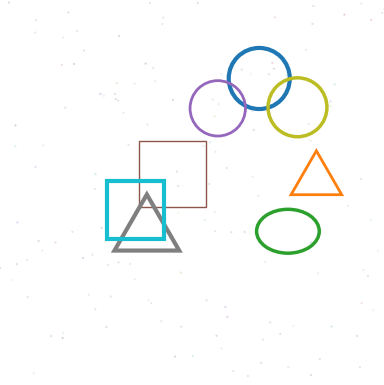[{"shape": "circle", "thickness": 3, "radius": 0.4, "center": [0.673, 0.796]}, {"shape": "triangle", "thickness": 2, "radius": 0.38, "center": [0.822, 0.532]}, {"shape": "oval", "thickness": 2.5, "radius": 0.41, "center": [0.748, 0.399]}, {"shape": "circle", "thickness": 2, "radius": 0.36, "center": [0.566, 0.719]}, {"shape": "square", "thickness": 1, "radius": 0.43, "center": [0.448, 0.548]}, {"shape": "triangle", "thickness": 3, "radius": 0.49, "center": [0.381, 0.398]}, {"shape": "circle", "thickness": 2.5, "radius": 0.38, "center": [0.773, 0.721]}, {"shape": "square", "thickness": 3, "radius": 0.37, "center": [0.352, 0.454]}]